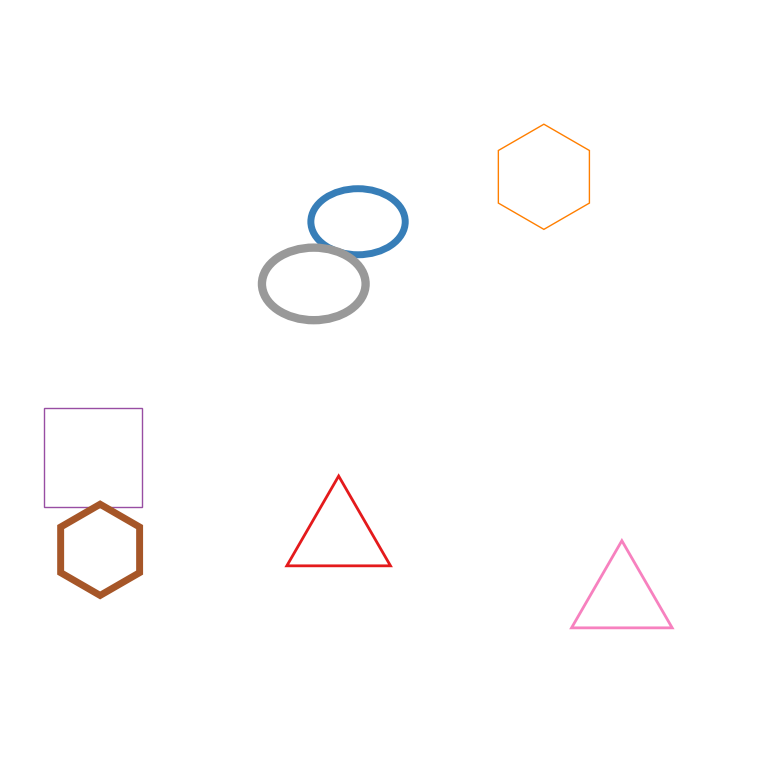[{"shape": "triangle", "thickness": 1, "radius": 0.39, "center": [0.44, 0.304]}, {"shape": "oval", "thickness": 2.5, "radius": 0.31, "center": [0.465, 0.712]}, {"shape": "square", "thickness": 0.5, "radius": 0.32, "center": [0.121, 0.406]}, {"shape": "hexagon", "thickness": 0.5, "radius": 0.34, "center": [0.706, 0.77]}, {"shape": "hexagon", "thickness": 2.5, "radius": 0.3, "center": [0.13, 0.286]}, {"shape": "triangle", "thickness": 1, "radius": 0.38, "center": [0.808, 0.222]}, {"shape": "oval", "thickness": 3, "radius": 0.34, "center": [0.407, 0.631]}]